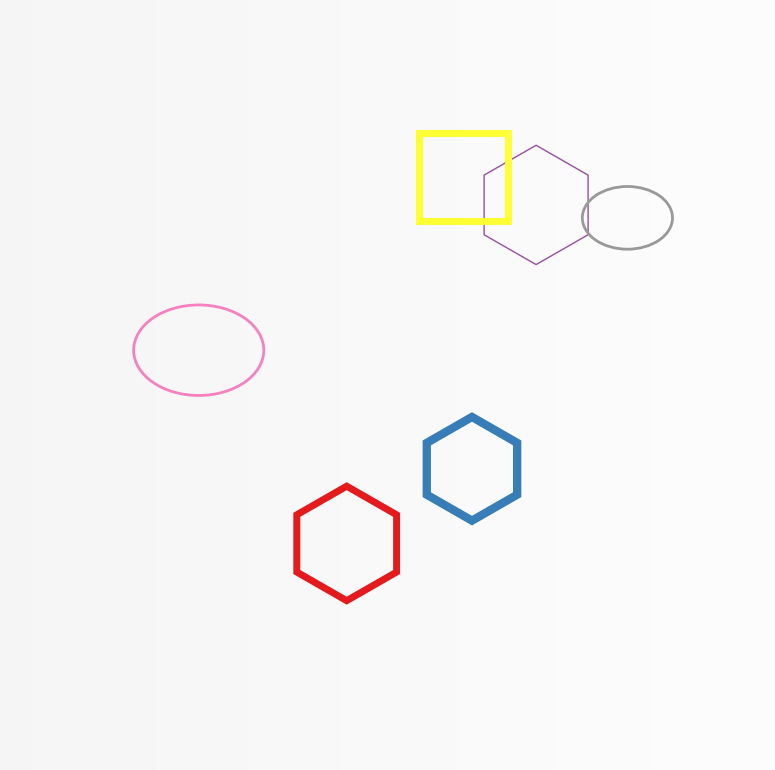[{"shape": "hexagon", "thickness": 2.5, "radius": 0.37, "center": [0.447, 0.294]}, {"shape": "hexagon", "thickness": 3, "radius": 0.34, "center": [0.609, 0.391]}, {"shape": "hexagon", "thickness": 0.5, "radius": 0.39, "center": [0.692, 0.734]}, {"shape": "square", "thickness": 2.5, "radius": 0.29, "center": [0.599, 0.77]}, {"shape": "oval", "thickness": 1, "radius": 0.42, "center": [0.256, 0.545]}, {"shape": "oval", "thickness": 1, "radius": 0.29, "center": [0.81, 0.717]}]